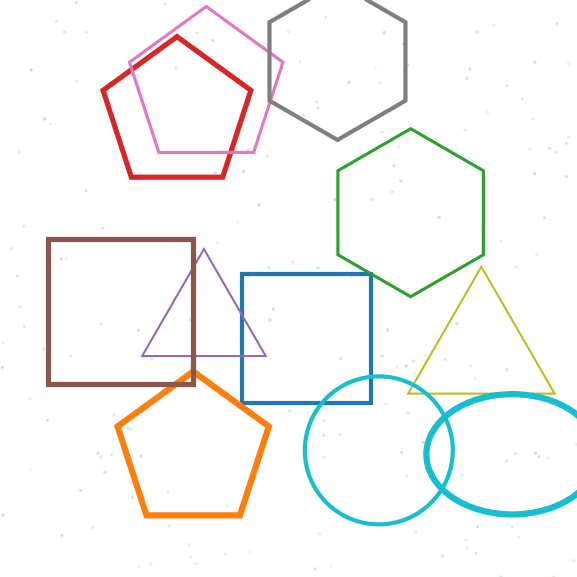[{"shape": "square", "thickness": 2, "radius": 0.56, "center": [0.531, 0.413]}, {"shape": "pentagon", "thickness": 3, "radius": 0.69, "center": [0.335, 0.218]}, {"shape": "hexagon", "thickness": 1.5, "radius": 0.73, "center": [0.711, 0.631]}, {"shape": "pentagon", "thickness": 2.5, "radius": 0.67, "center": [0.306, 0.801]}, {"shape": "triangle", "thickness": 1, "radius": 0.62, "center": [0.353, 0.444]}, {"shape": "square", "thickness": 2.5, "radius": 0.63, "center": [0.208, 0.46]}, {"shape": "pentagon", "thickness": 1.5, "radius": 0.7, "center": [0.357, 0.848]}, {"shape": "hexagon", "thickness": 2, "radius": 0.68, "center": [0.584, 0.893]}, {"shape": "triangle", "thickness": 1, "radius": 0.73, "center": [0.834, 0.391]}, {"shape": "oval", "thickness": 3, "radius": 0.74, "center": [0.887, 0.212]}, {"shape": "circle", "thickness": 2, "radius": 0.64, "center": [0.656, 0.219]}]